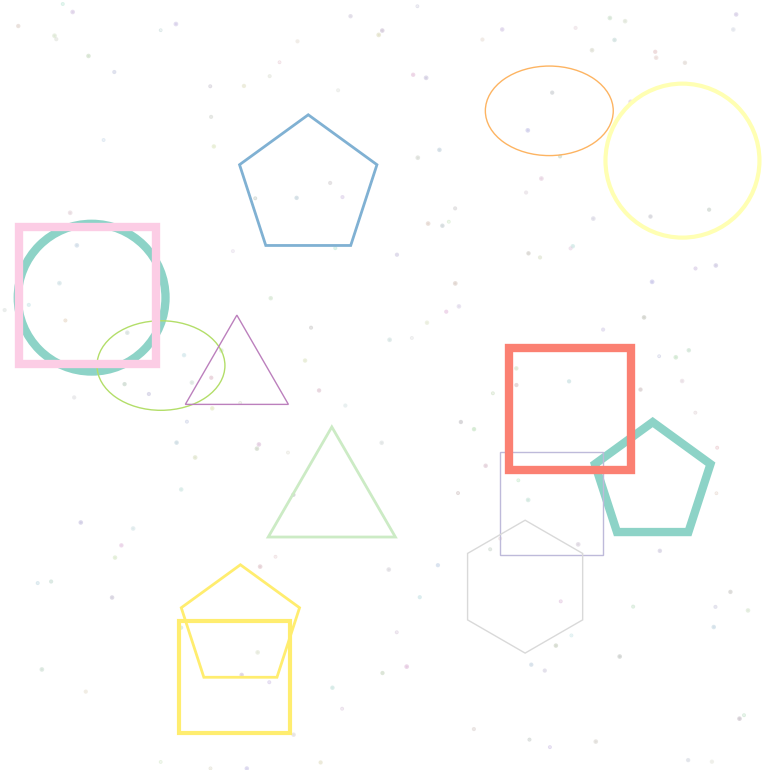[{"shape": "pentagon", "thickness": 3, "radius": 0.39, "center": [0.848, 0.373]}, {"shape": "circle", "thickness": 3, "radius": 0.48, "center": [0.119, 0.613]}, {"shape": "circle", "thickness": 1.5, "radius": 0.5, "center": [0.886, 0.791]}, {"shape": "square", "thickness": 0.5, "radius": 0.33, "center": [0.716, 0.346]}, {"shape": "square", "thickness": 3, "radius": 0.4, "center": [0.74, 0.468]}, {"shape": "pentagon", "thickness": 1, "radius": 0.47, "center": [0.4, 0.757]}, {"shape": "oval", "thickness": 0.5, "radius": 0.42, "center": [0.713, 0.856]}, {"shape": "oval", "thickness": 0.5, "radius": 0.42, "center": [0.209, 0.525]}, {"shape": "square", "thickness": 3, "radius": 0.45, "center": [0.114, 0.617]}, {"shape": "hexagon", "thickness": 0.5, "radius": 0.43, "center": [0.682, 0.238]}, {"shape": "triangle", "thickness": 0.5, "radius": 0.39, "center": [0.308, 0.513]}, {"shape": "triangle", "thickness": 1, "radius": 0.48, "center": [0.431, 0.35]}, {"shape": "square", "thickness": 1.5, "radius": 0.36, "center": [0.305, 0.121]}, {"shape": "pentagon", "thickness": 1, "radius": 0.4, "center": [0.312, 0.186]}]